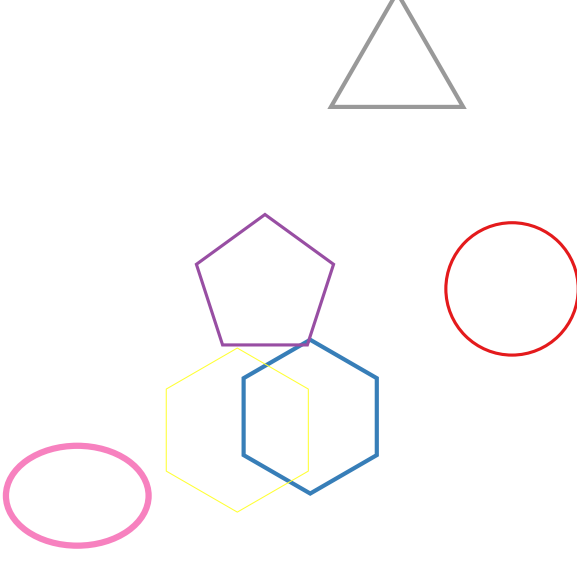[{"shape": "circle", "thickness": 1.5, "radius": 0.57, "center": [0.887, 0.499]}, {"shape": "hexagon", "thickness": 2, "radius": 0.67, "center": [0.537, 0.278]}, {"shape": "pentagon", "thickness": 1.5, "radius": 0.62, "center": [0.459, 0.503]}, {"shape": "hexagon", "thickness": 0.5, "radius": 0.71, "center": [0.411, 0.254]}, {"shape": "oval", "thickness": 3, "radius": 0.62, "center": [0.134, 0.141]}, {"shape": "triangle", "thickness": 2, "radius": 0.66, "center": [0.688, 0.88]}]